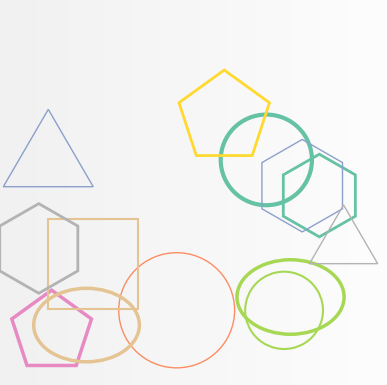[{"shape": "circle", "thickness": 3, "radius": 0.59, "center": [0.687, 0.585]}, {"shape": "hexagon", "thickness": 2, "radius": 0.54, "center": [0.824, 0.492]}, {"shape": "circle", "thickness": 1, "radius": 0.75, "center": [0.456, 0.194]}, {"shape": "hexagon", "thickness": 1, "radius": 0.6, "center": [0.78, 0.518]}, {"shape": "triangle", "thickness": 1, "radius": 0.67, "center": [0.125, 0.582]}, {"shape": "pentagon", "thickness": 2.5, "radius": 0.54, "center": [0.133, 0.138]}, {"shape": "oval", "thickness": 2.5, "radius": 0.69, "center": [0.75, 0.229]}, {"shape": "circle", "thickness": 1.5, "radius": 0.5, "center": [0.733, 0.194]}, {"shape": "pentagon", "thickness": 2, "radius": 0.61, "center": [0.579, 0.695]}, {"shape": "oval", "thickness": 2.5, "radius": 0.68, "center": [0.223, 0.156]}, {"shape": "square", "thickness": 1.5, "radius": 0.58, "center": [0.24, 0.314]}, {"shape": "triangle", "thickness": 1, "radius": 0.51, "center": [0.887, 0.366]}, {"shape": "hexagon", "thickness": 2, "radius": 0.58, "center": [0.1, 0.355]}]